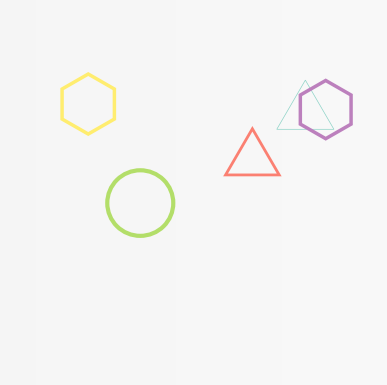[{"shape": "triangle", "thickness": 0.5, "radius": 0.43, "center": [0.788, 0.707]}, {"shape": "triangle", "thickness": 2, "radius": 0.4, "center": [0.651, 0.586]}, {"shape": "circle", "thickness": 3, "radius": 0.43, "center": [0.362, 0.473]}, {"shape": "hexagon", "thickness": 2.5, "radius": 0.38, "center": [0.841, 0.715]}, {"shape": "hexagon", "thickness": 2.5, "radius": 0.39, "center": [0.228, 0.73]}]